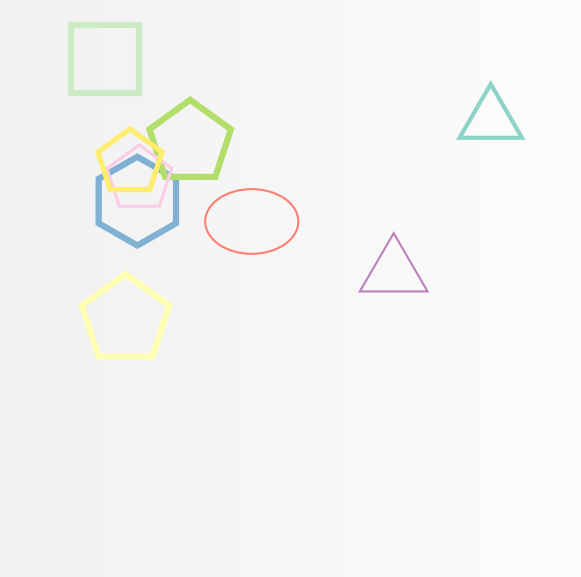[{"shape": "triangle", "thickness": 2, "radius": 0.31, "center": [0.844, 0.792]}, {"shape": "pentagon", "thickness": 3, "radius": 0.39, "center": [0.216, 0.445]}, {"shape": "oval", "thickness": 1, "radius": 0.4, "center": [0.433, 0.616]}, {"shape": "hexagon", "thickness": 3, "radius": 0.38, "center": [0.236, 0.651]}, {"shape": "pentagon", "thickness": 3, "radius": 0.37, "center": [0.327, 0.752]}, {"shape": "pentagon", "thickness": 1.5, "radius": 0.29, "center": [0.24, 0.689]}, {"shape": "triangle", "thickness": 1, "radius": 0.34, "center": [0.677, 0.528]}, {"shape": "square", "thickness": 3, "radius": 0.29, "center": [0.181, 0.897]}, {"shape": "pentagon", "thickness": 2.5, "radius": 0.29, "center": [0.224, 0.718]}]